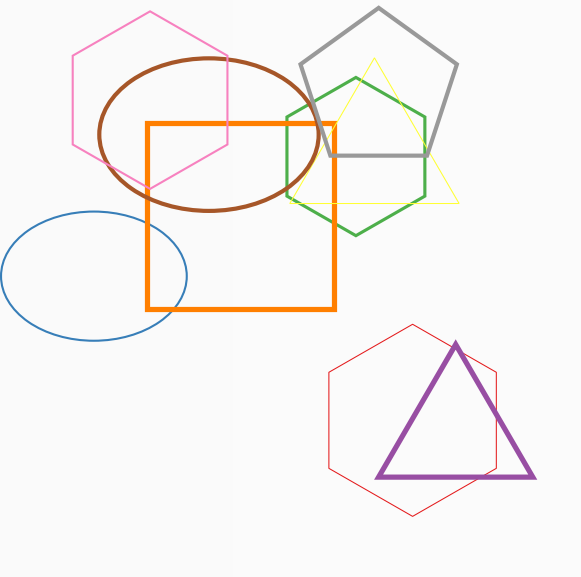[{"shape": "hexagon", "thickness": 0.5, "radius": 0.83, "center": [0.71, 0.271]}, {"shape": "oval", "thickness": 1, "radius": 0.8, "center": [0.162, 0.521]}, {"shape": "hexagon", "thickness": 1.5, "radius": 0.68, "center": [0.612, 0.728]}, {"shape": "triangle", "thickness": 2.5, "radius": 0.77, "center": [0.784, 0.25]}, {"shape": "square", "thickness": 2.5, "radius": 0.8, "center": [0.414, 0.625]}, {"shape": "triangle", "thickness": 0.5, "radius": 0.84, "center": [0.644, 0.731]}, {"shape": "oval", "thickness": 2, "radius": 0.94, "center": [0.36, 0.766]}, {"shape": "hexagon", "thickness": 1, "radius": 0.77, "center": [0.258, 0.826]}, {"shape": "pentagon", "thickness": 2, "radius": 0.71, "center": [0.652, 0.844]}]